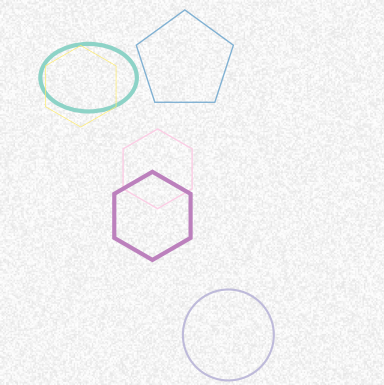[{"shape": "oval", "thickness": 3, "radius": 0.63, "center": [0.23, 0.798]}, {"shape": "circle", "thickness": 1.5, "radius": 0.59, "center": [0.593, 0.13]}, {"shape": "pentagon", "thickness": 1, "radius": 0.66, "center": [0.48, 0.842]}, {"shape": "hexagon", "thickness": 1, "radius": 0.52, "center": [0.409, 0.562]}, {"shape": "hexagon", "thickness": 3, "radius": 0.57, "center": [0.396, 0.439]}, {"shape": "hexagon", "thickness": 0.5, "radius": 0.53, "center": [0.21, 0.776]}]